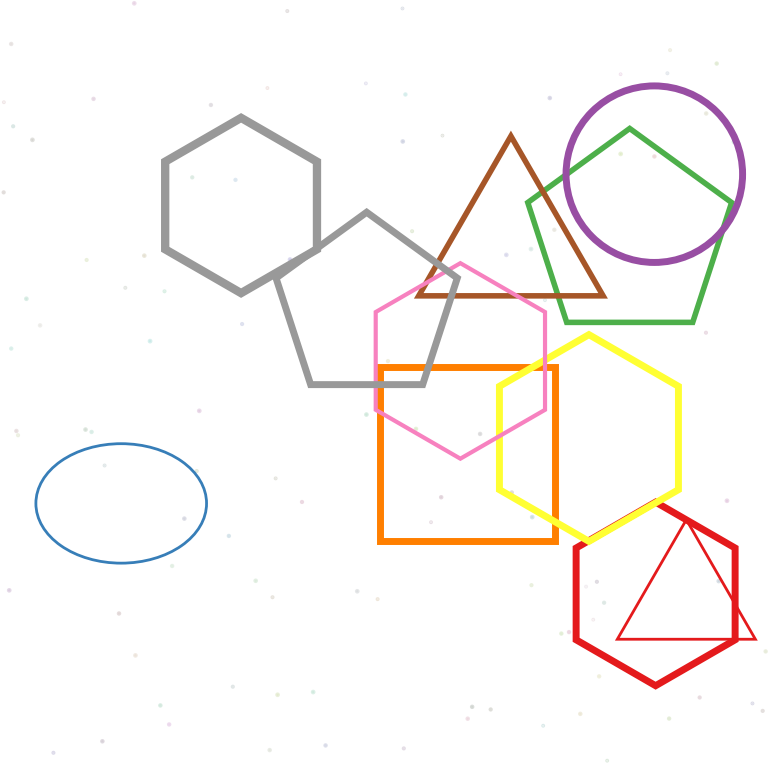[{"shape": "triangle", "thickness": 1, "radius": 0.52, "center": [0.891, 0.222]}, {"shape": "hexagon", "thickness": 2.5, "radius": 0.6, "center": [0.851, 0.229]}, {"shape": "oval", "thickness": 1, "radius": 0.55, "center": [0.157, 0.346]}, {"shape": "pentagon", "thickness": 2, "radius": 0.7, "center": [0.818, 0.694]}, {"shape": "circle", "thickness": 2.5, "radius": 0.57, "center": [0.85, 0.774]}, {"shape": "square", "thickness": 2.5, "radius": 0.57, "center": [0.607, 0.411]}, {"shape": "hexagon", "thickness": 2.5, "radius": 0.67, "center": [0.765, 0.431]}, {"shape": "triangle", "thickness": 2, "radius": 0.69, "center": [0.664, 0.685]}, {"shape": "hexagon", "thickness": 1.5, "radius": 0.63, "center": [0.598, 0.531]}, {"shape": "pentagon", "thickness": 2.5, "radius": 0.62, "center": [0.476, 0.601]}, {"shape": "hexagon", "thickness": 3, "radius": 0.57, "center": [0.313, 0.733]}]